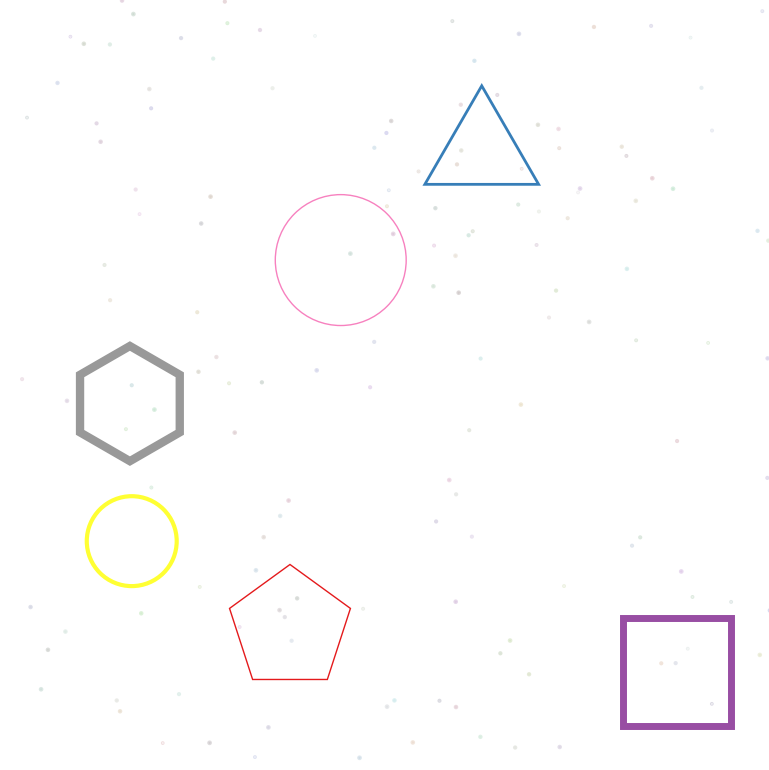[{"shape": "pentagon", "thickness": 0.5, "radius": 0.41, "center": [0.377, 0.184]}, {"shape": "triangle", "thickness": 1, "radius": 0.43, "center": [0.626, 0.803]}, {"shape": "square", "thickness": 2.5, "radius": 0.35, "center": [0.879, 0.128]}, {"shape": "circle", "thickness": 1.5, "radius": 0.29, "center": [0.171, 0.297]}, {"shape": "circle", "thickness": 0.5, "radius": 0.42, "center": [0.443, 0.662]}, {"shape": "hexagon", "thickness": 3, "radius": 0.37, "center": [0.169, 0.476]}]